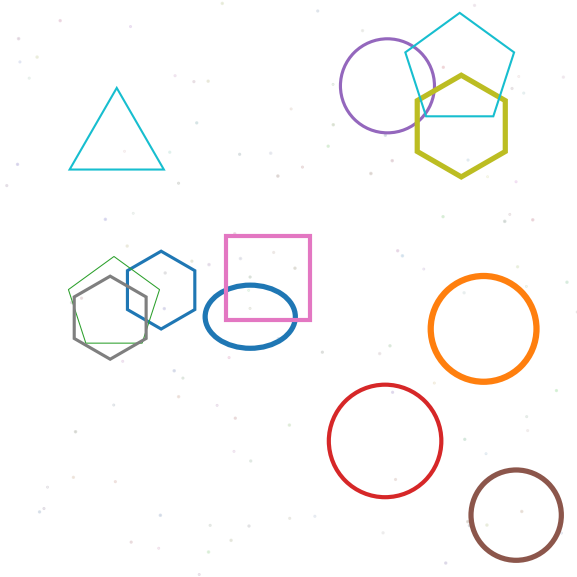[{"shape": "hexagon", "thickness": 1.5, "radius": 0.34, "center": [0.279, 0.497]}, {"shape": "oval", "thickness": 2.5, "radius": 0.39, "center": [0.433, 0.451]}, {"shape": "circle", "thickness": 3, "radius": 0.46, "center": [0.837, 0.43]}, {"shape": "pentagon", "thickness": 0.5, "radius": 0.41, "center": [0.197, 0.472]}, {"shape": "circle", "thickness": 2, "radius": 0.49, "center": [0.667, 0.236]}, {"shape": "circle", "thickness": 1.5, "radius": 0.41, "center": [0.671, 0.851]}, {"shape": "circle", "thickness": 2.5, "radius": 0.39, "center": [0.894, 0.107]}, {"shape": "square", "thickness": 2, "radius": 0.36, "center": [0.465, 0.518]}, {"shape": "hexagon", "thickness": 1.5, "radius": 0.36, "center": [0.191, 0.449]}, {"shape": "hexagon", "thickness": 2.5, "radius": 0.44, "center": [0.799, 0.781]}, {"shape": "pentagon", "thickness": 1, "radius": 0.5, "center": [0.796, 0.878]}, {"shape": "triangle", "thickness": 1, "radius": 0.47, "center": [0.202, 0.753]}]